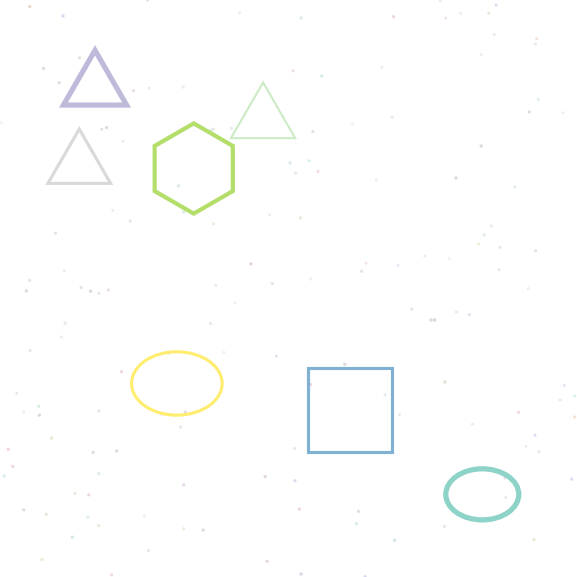[{"shape": "oval", "thickness": 2.5, "radius": 0.32, "center": [0.835, 0.143]}, {"shape": "triangle", "thickness": 2.5, "radius": 0.32, "center": [0.165, 0.849]}, {"shape": "square", "thickness": 1.5, "radius": 0.36, "center": [0.606, 0.289]}, {"shape": "hexagon", "thickness": 2, "radius": 0.39, "center": [0.335, 0.707]}, {"shape": "triangle", "thickness": 1.5, "radius": 0.31, "center": [0.137, 0.713]}, {"shape": "triangle", "thickness": 1, "radius": 0.32, "center": [0.456, 0.792]}, {"shape": "oval", "thickness": 1.5, "radius": 0.39, "center": [0.306, 0.335]}]